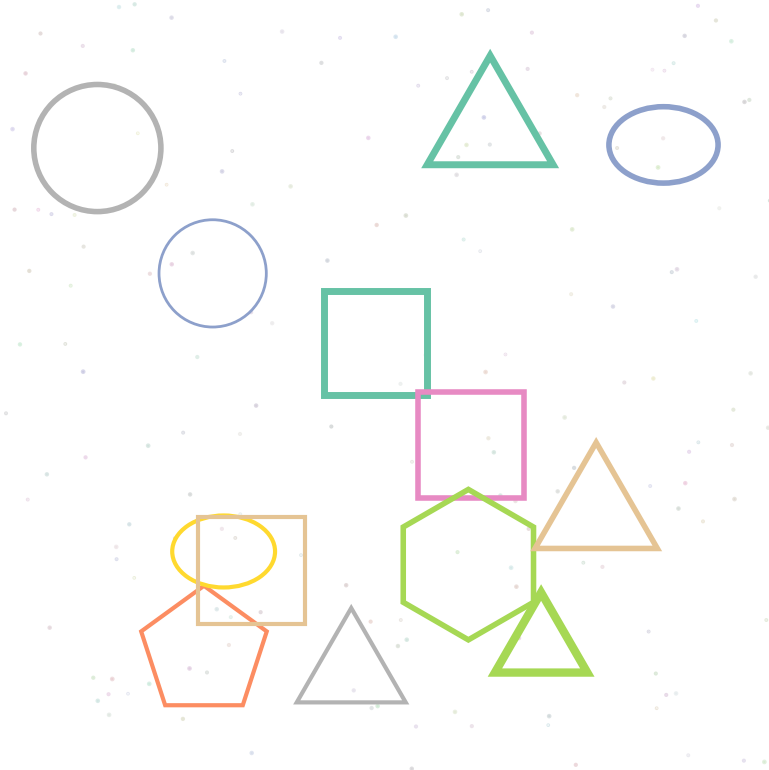[{"shape": "triangle", "thickness": 2.5, "radius": 0.47, "center": [0.637, 0.833]}, {"shape": "square", "thickness": 2.5, "radius": 0.34, "center": [0.488, 0.555]}, {"shape": "pentagon", "thickness": 1.5, "radius": 0.43, "center": [0.265, 0.153]}, {"shape": "oval", "thickness": 2, "radius": 0.35, "center": [0.862, 0.812]}, {"shape": "circle", "thickness": 1, "radius": 0.35, "center": [0.276, 0.645]}, {"shape": "square", "thickness": 2, "radius": 0.34, "center": [0.611, 0.422]}, {"shape": "hexagon", "thickness": 2, "radius": 0.49, "center": [0.608, 0.267]}, {"shape": "triangle", "thickness": 3, "radius": 0.35, "center": [0.703, 0.161]}, {"shape": "oval", "thickness": 1.5, "radius": 0.33, "center": [0.29, 0.284]}, {"shape": "triangle", "thickness": 2, "radius": 0.46, "center": [0.774, 0.334]}, {"shape": "square", "thickness": 1.5, "radius": 0.35, "center": [0.327, 0.259]}, {"shape": "circle", "thickness": 2, "radius": 0.41, "center": [0.126, 0.808]}, {"shape": "triangle", "thickness": 1.5, "radius": 0.41, "center": [0.456, 0.129]}]